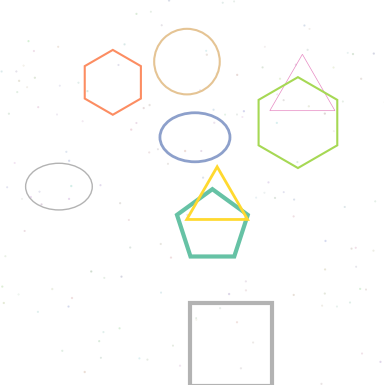[{"shape": "pentagon", "thickness": 3, "radius": 0.48, "center": [0.552, 0.412]}, {"shape": "hexagon", "thickness": 1.5, "radius": 0.42, "center": [0.293, 0.786]}, {"shape": "oval", "thickness": 2, "radius": 0.45, "center": [0.506, 0.643]}, {"shape": "triangle", "thickness": 0.5, "radius": 0.49, "center": [0.785, 0.761]}, {"shape": "hexagon", "thickness": 1.5, "radius": 0.59, "center": [0.774, 0.682]}, {"shape": "triangle", "thickness": 2, "radius": 0.46, "center": [0.564, 0.476]}, {"shape": "circle", "thickness": 1.5, "radius": 0.43, "center": [0.486, 0.84]}, {"shape": "oval", "thickness": 1, "radius": 0.43, "center": [0.153, 0.515]}, {"shape": "square", "thickness": 3, "radius": 0.54, "center": [0.6, 0.106]}]